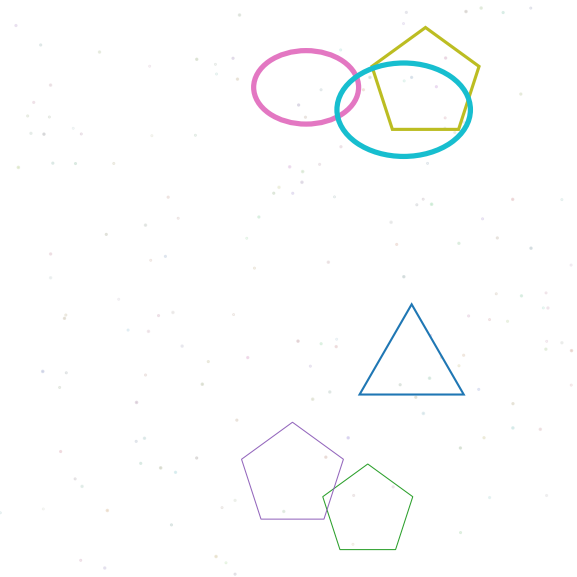[{"shape": "triangle", "thickness": 1, "radius": 0.52, "center": [0.713, 0.368]}, {"shape": "pentagon", "thickness": 0.5, "radius": 0.41, "center": [0.637, 0.114]}, {"shape": "pentagon", "thickness": 0.5, "radius": 0.46, "center": [0.506, 0.175]}, {"shape": "oval", "thickness": 2.5, "radius": 0.45, "center": [0.53, 0.848]}, {"shape": "pentagon", "thickness": 1.5, "radius": 0.49, "center": [0.737, 0.854]}, {"shape": "oval", "thickness": 2.5, "radius": 0.58, "center": [0.699, 0.809]}]